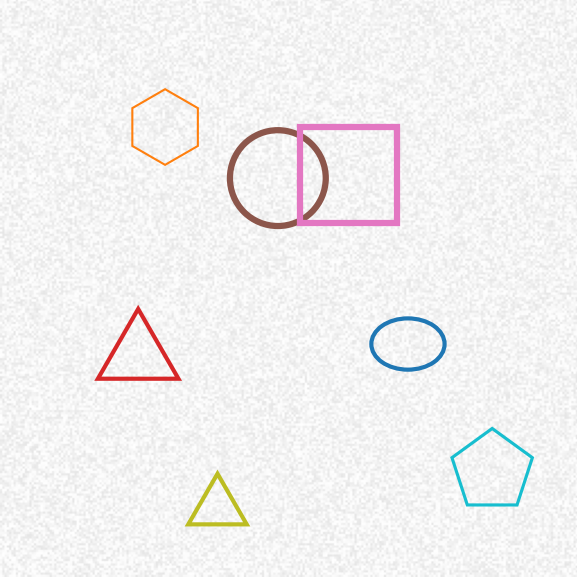[{"shape": "oval", "thickness": 2, "radius": 0.32, "center": [0.706, 0.403]}, {"shape": "hexagon", "thickness": 1, "radius": 0.33, "center": [0.286, 0.779]}, {"shape": "triangle", "thickness": 2, "radius": 0.4, "center": [0.239, 0.384]}, {"shape": "circle", "thickness": 3, "radius": 0.41, "center": [0.481, 0.691]}, {"shape": "square", "thickness": 3, "radius": 0.42, "center": [0.603, 0.696]}, {"shape": "triangle", "thickness": 2, "radius": 0.29, "center": [0.377, 0.12]}, {"shape": "pentagon", "thickness": 1.5, "radius": 0.37, "center": [0.852, 0.184]}]